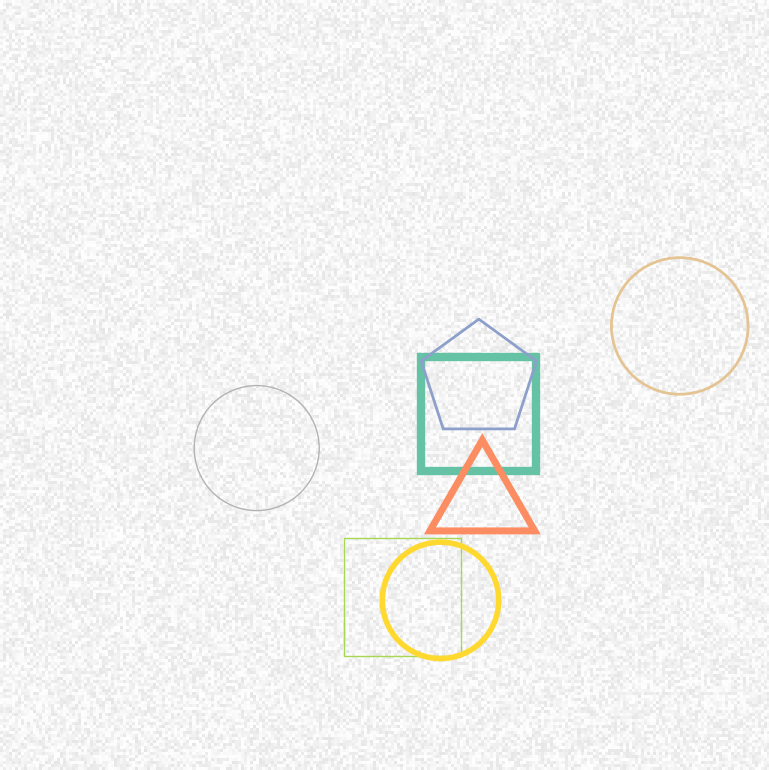[{"shape": "square", "thickness": 3, "radius": 0.37, "center": [0.621, 0.462]}, {"shape": "triangle", "thickness": 2.5, "radius": 0.39, "center": [0.626, 0.35]}, {"shape": "pentagon", "thickness": 1, "radius": 0.39, "center": [0.622, 0.507]}, {"shape": "square", "thickness": 0.5, "radius": 0.38, "center": [0.523, 0.225]}, {"shape": "circle", "thickness": 2, "radius": 0.38, "center": [0.572, 0.22]}, {"shape": "circle", "thickness": 1, "radius": 0.44, "center": [0.883, 0.577]}, {"shape": "circle", "thickness": 0.5, "radius": 0.41, "center": [0.333, 0.418]}]